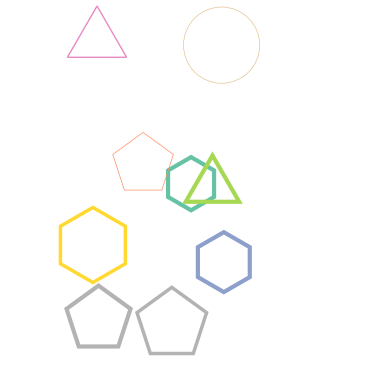[{"shape": "hexagon", "thickness": 3, "radius": 0.35, "center": [0.496, 0.523]}, {"shape": "pentagon", "thickness": 0.5, "radius": 0.41, "center": [0.372, 0.573]}, {"shape": "hexagon", "thickness": 3, "radius": 0.39, "center": [0.581, 0.319]}, {"shape": "triangle", "thickness": 1, "radius": 0.44, "center": [0.252, 0.896]}, {"shape": "triangle", "thickness": 3, "radius": 0.4, "center": [0.552, 0.516]}, {"shape": "hexagon", "thickness": 2.5, "radius": 0.49, "center": [0.241, 0.364]}, {"shape": "circle", "thickness": 0.5, "radius": 0.49, "center": [0.576, 0.883]}, {"shape": "pentagon", "thickness": 3, "radius": 0.44, "center": [0.256, 0.171]}, {"shape": "pentagon", "thickness": 2.5, "radius": 0.47, "center": [0.446, 0.159]}]